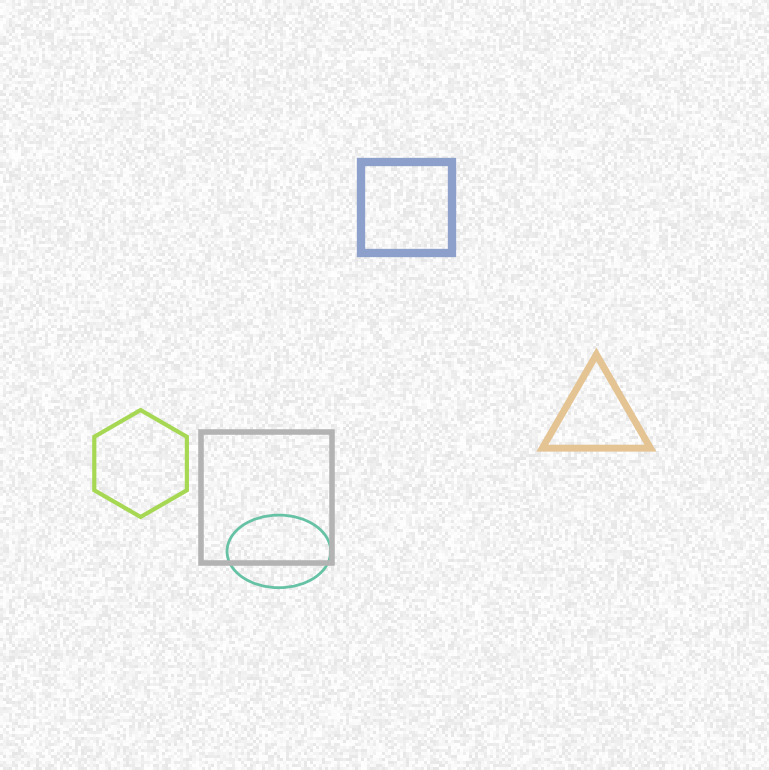[{"shape": "oval", "thickness": 1, "radius": 0.34, "center": [0.362, 0.284]}, {"shape": "square", "thickness": 3, "radius": 0.3, "center": [0.528, 0.731]}, {"shape": "hexagon", "thickness": 1.5, "radius": 0.35, "center": [0.183, 0.398]}, {"shape": "triangle", "thickness": 2.5, "radius": 0.41, "center": [0.775, 0.459]}, {"shape": "square", "thickness": 2, "radius": 0.42, "center": [0.346, 0.354]}]